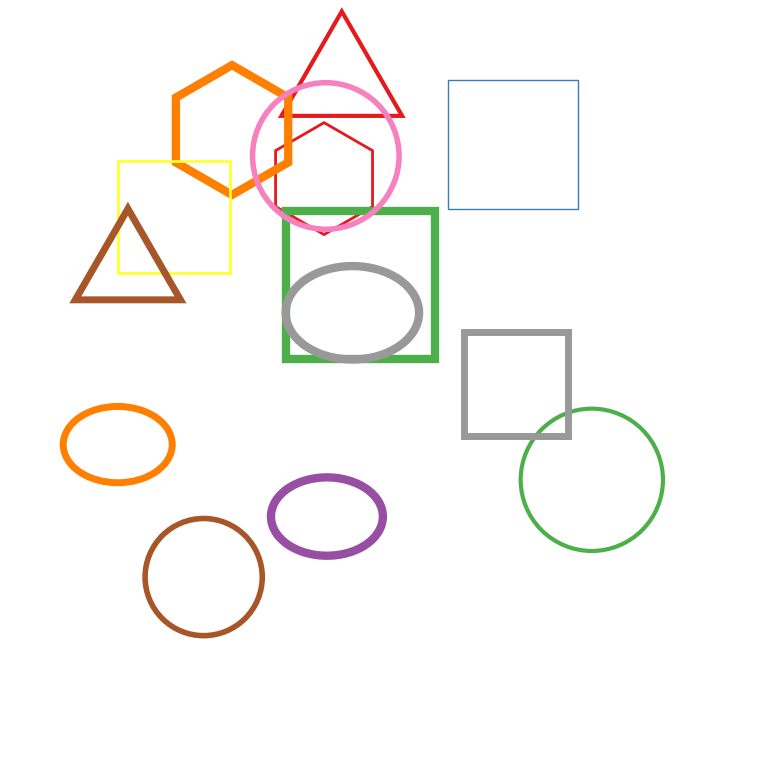[{"shape": "hexagon", "thickness": 1, "radius": 0.36, "center": [0.421, 0.768]}, {"shape": "triangle", "thickness": 1.5, "radius": 0.45, "center": [0.444, 0.895]}, {"shape": "square", "thickness": 0.5, "radius": 0.42, "center": [0.666, 0.813]}, {"shape": "circle", "thickness": 1.5, "radius": 0.46, "center": [0.769, 0.377]}, {"shape": "square", "thickness": 3, "radius": 0.48, "center": [0.468, 0.63]}, {"shape": "oval", "thickness": 3, "radius": 0.36, "center": [0.425, 0.329]}, {"shape": "hexagon", "thickness": 3, "radius": 0.42, "center": [0.301, 0.831]}, {"shape": "oval", "thickness": 2.5, "radius": 0.35, "center": [0.153, 0.423]}, {"shape": "square", "thickness": 1, "radius": 0.36, "center": [0.225, 0.718]}, {"shape": "triangle", "thickness": 2.5, "radius": 0.39, "center": [0.166, 0.65]}, {"shape": "circle", "thickness": 2, "radius": 0.38, "center": [0.265, 0.251]}, {"shape": "circle", "thickness": 2, "radius": 0.48, "center": [0.423, 0.797]}, {"shape": "oval", "thickness": 3, "radius": 0.43, "center": [0.458, 0.594]}, {"shape": "square", "thickness": 2.5, "radius": 0.34, "center": [0.67, 0.502]}]